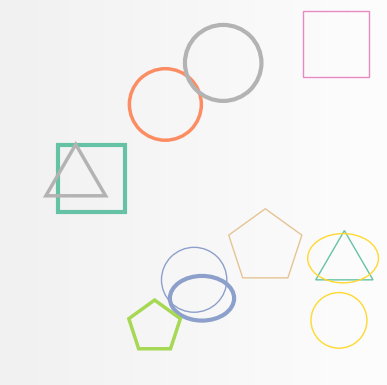[{"shape": "triangle", "thickness": 1, "radius": 0.43, "center": [0.889, 0.316]}, {"shape": "square", "thickness": 3, "radius": 0.43, "center": [0.237, 0.536]}, {"shape": "circle", "thickness": 2.5, "radius": 0.46, "center": [0.427, 0.729]}, {"shape": "oval", "thickness": 3, "radius": 0.41, "center": [0.521, 0.225]}, {"shape": "circle", "thickness": 1, "radius": 0.42, "center": [0.501, 0.273]}, {"shape": "square", "thickness": 1, "radius": 0.43, "center": [0.867, 0.885]}, {"shape": "pentagon", "thickness": 2.5, "radius": 0.35, "center": [0.399, 0.151]}, {"shape": "oval", "thickness": 1, "radius": 0.46, "center": [0.885, 0.329]}, {"shape": "circle", "thickness": 1, "radius": 0.36, "center": [0.875, 0.168]}, {"shape": "pentagon", "thickness": 1, "radius": 0.5, "center": [0.685, 0.359]}, {"shape": "triangle", "thickness": 2.5, "radius": 0.44, "center": [0.195, 0.536]}, {"shape": "circle", "thickness": 3, "radius": 0.49, "center": [0.576, 0.837]}]